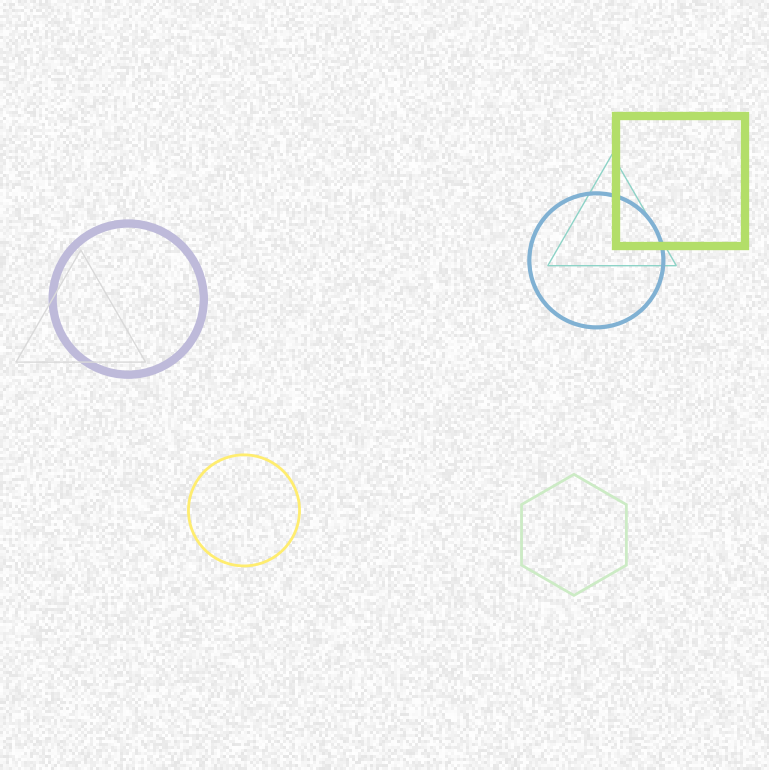[{"shape": "triangle", "thickness": 0.5, "radius": 0.48, "center": [0.795, 0.703]}, {"shape": "circle", "thickness": 3, "radius": 0.49, "center": [0.167, 0.612]}, {"shape": "circle", "thickness": 1.5, "radius": 0.44, "center": [0.774, 0.662]}, {"shape": "square", "thickness": 3, "radius": 0.42, "center": [0.883, 0.765]}, {"shape": "triangle", "thickness": 0.5, "radius": 0.49, "center": [0.105, 0.578]}, {"shape": "hexagon", "thickness": 1, "radius": 0.39, "center": [0.745, 0.305]}, {"shape": "circle", "thickness": 1, "radius": 0.36, "center": [0.317, 0.337]}]